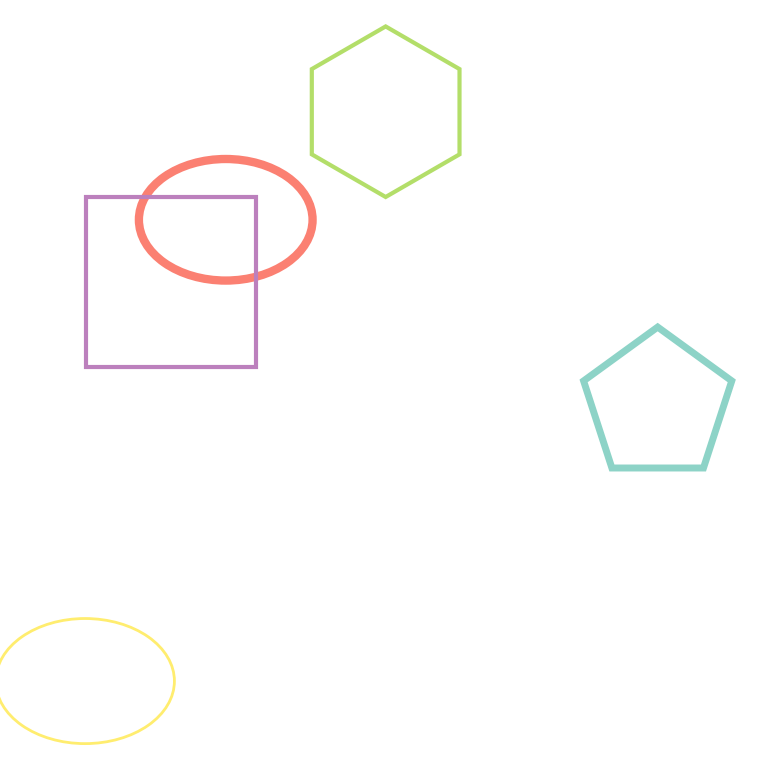[{"shape": "pentagon", "thickness": 2.5, "radius": 0.51, "center": [0.854, 0.474]}, {"shape": "oval", "thickness": 3, "radius": 0.56, "center": [0.293, 0.715]}, {"shape": "hexagon", "thickness": 1.5, "radius": 0.55, "center": [0.501, 0.855]}, {"shape": "square", "thickness": 1.5, "radius": 0.55, "center": [0.222, 0.633]}, {"shape": "oval", "thickness": 1, "radius": 0.58, "center": [0.11, 0.115]}]